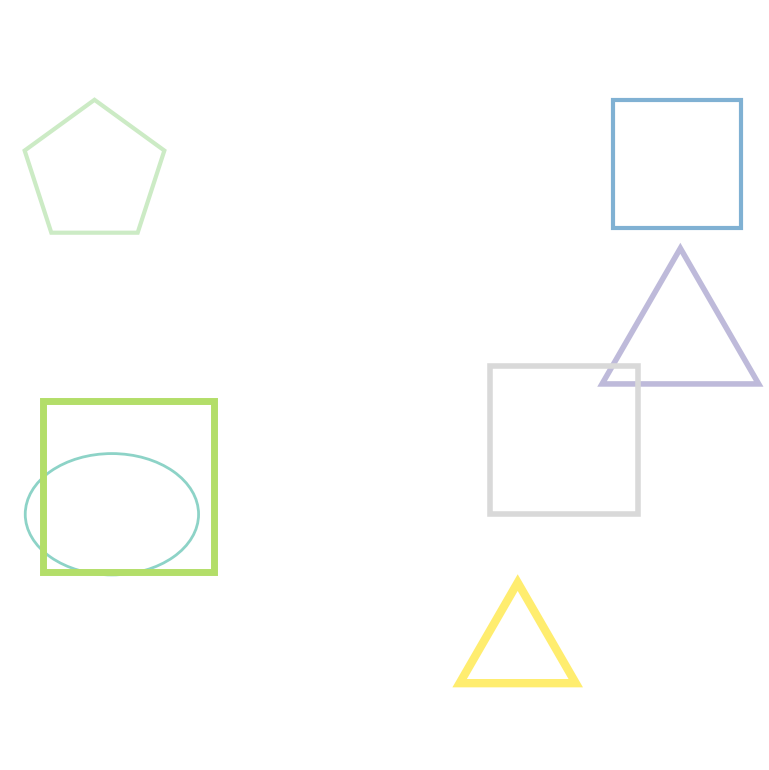[{"shape": "oval", "thickness": 1, "radius": 0.56, "center": [0.145, 0.332]}, {"shape": "triangle", "thickness": 2, "radius": 0.59, "center": [0.884, 0.56]}, {"shape": "square", "thickness": 1.5, "radius": 0.42, "center": [0.879, 0.787]}, {"shape": "square", "thickness": 2.5, "radius": 0.55, "center": [0.167, 0.368]}, {"shape": "square", "thickness": 2, "radius": 0.48, "center": [0.733, 0.429]}, {"shape": "pentagon", "thickness": 1.5, "radius": 0.48, "center": [0.123, 0.775]}, {"shape": "triangle", "thickness": 3, "radius": 0.44, "center": [0.672, 0.156]}]